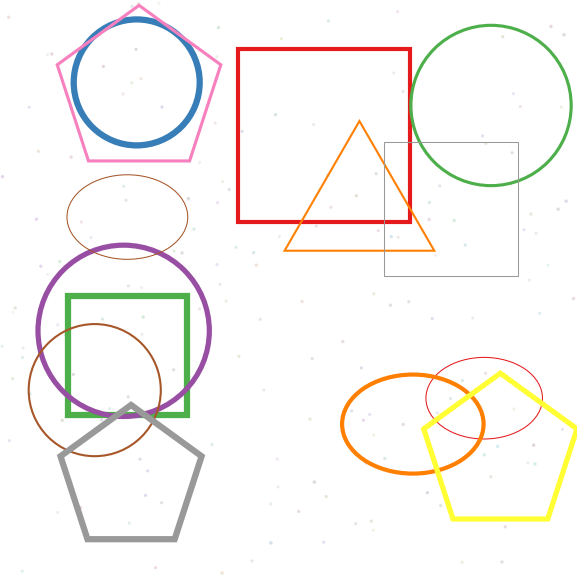[{"shape": "oval", "thickness": 0.5, "radius": 0.5, "center": [0.838, 0.31]}, {"shape": "square", "thickness": 2, "radius": 0.75, "center": [0.56, 0.764]}, {"shape": "circle", "thickness": 3, "radius": 0.55, "center": [0.237, 0.856]}, {"shape": "circle", "thickness": 1.5, "radius": 0.69, "center": [0.85, 0.816]}, {"shape": "square", "thickness": 3, "radius": 0.52, "center": [0.221, 0.384]}, {"shape": "circle", "thickness": 2.5, "radius": 0.74, "center": [0.214, 0.426]}, {"shape": "triangle", "thickness": 1, "radius": 0.75, "center": [0.622, 0.64]}, {"shape": "oval", "thickness": 2, "radius": 0.61, "center": [0.715, 0.265]}, {"shape": "pentagon", "thickness": 2.5, "radius": 0.7, "center": [0.866, 0.213]}, {"shape": "oval", "thickness": 0.5, "radius": 0.52, "center": [0.221, 0.623]}, {"shape": "circle", "thickness": 1, "radius": 0.57, "center": [0.164, 0.324]}, {"shape": "pentagon", "thickness": 1.5, "radius": 0.74, "center": [0.241, 0.841]}, {"shape": "square", "thickness": 0.5, "radius": 0.58, "center": [0.781, 0.638]}, {"shape": "pentagon", "thickness": 3, "radius": 0.64, "center": [0.227, 0.169]}]